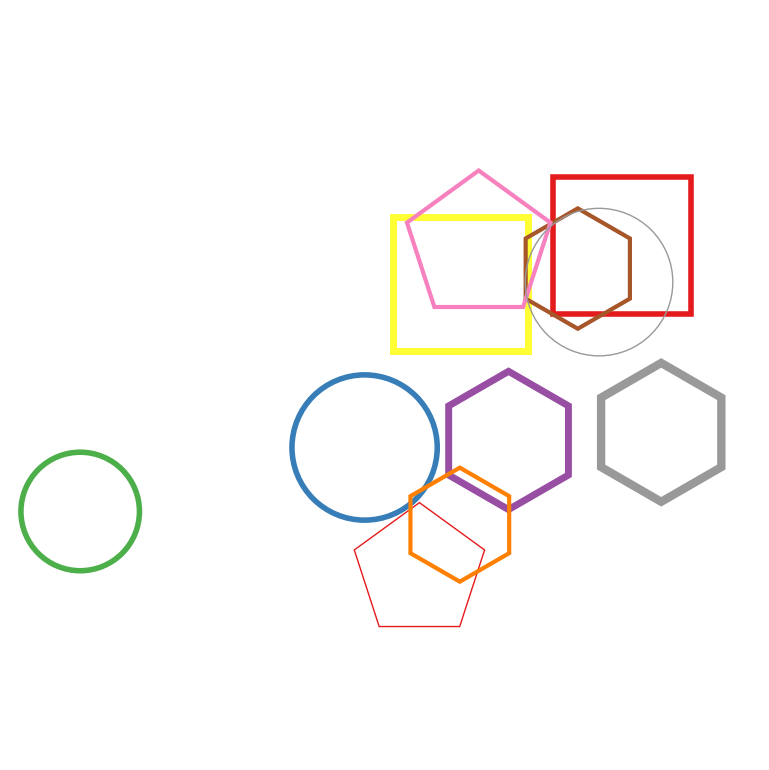[{"shape": "square", "thickness": 2, "radius": 0.45, "center": [0.807, 0.681]}, {"shape": "pentagon", "thickness": 0.5, "radius": 0.44, "center": [0.545, 0.258]}, {"shape": "circle", "thickness": 2, "radius": 0.47, "center": [0.474, 0.419]}, {"shape": "circle", "thickness": 2, "radius": 0.38, "center": [0.104, 0.336]}, {"shape": "hexagon", "thickness": 2.5, "radius": 0.45, "center": [0.66, 0.428]}, {"shape": "hexagon", "thickness": 1.5, "radius": 0.37, "center": [0.597, 0.319]}, {"shape": "square", "thickness": 2.5, "radius": 0.44, "center": [0.598, 0.631]}, {"shape": "hexagon", "thickness": 1.5, "radius": 0.39, "center": [0.75, 0.651]}, {"shape": "pentagon", "thickness": 1.5, "radius": 0.49, "center": [0.622, 0.681]}, {"shape": "circle", "thickness": 0.5, "radius": 0.48, "center": [0.778, 0.634]}, {"shape": "hexagon", "thickness": 3, "radius": 0.45, "center": [0.859, 0.438]}]